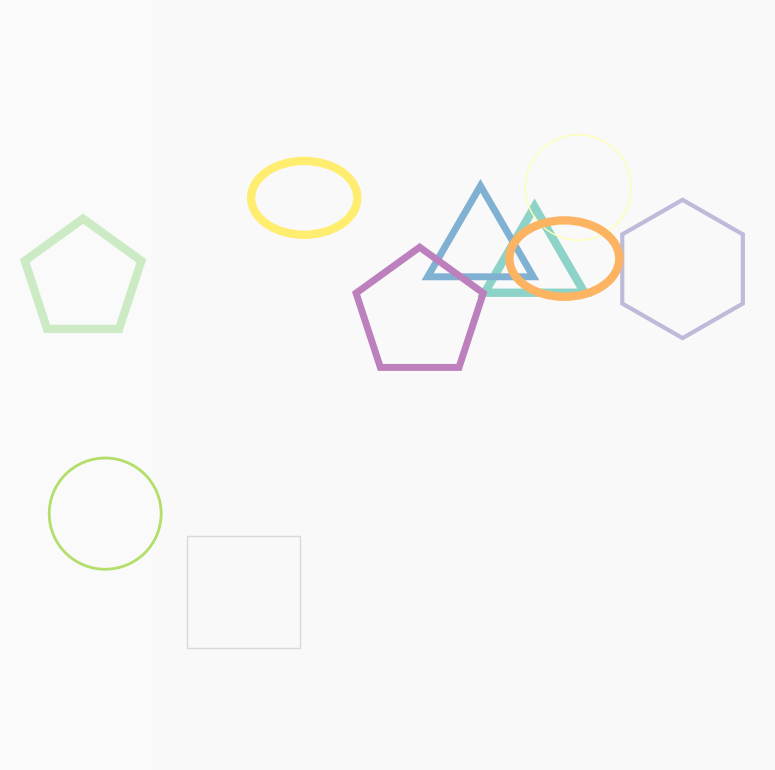[{"shape": "triangle", "thickness": 3, "radius": 0.37, "center": [0.69, 0.657]}, {"shape": "circle", "thickness": 0.5, "radius": 0.34, "center": [0.746, 0.756]}, {"shape": "hexagon", "thickness": 1.5, "radius": 0.45, "center": [0.881, 0.651]}, {"shape": "triangle", "thickness": 2.5, "radius": 0.39, "center": [0.62, 0.68]}, {"shape": "oval", "thickness": 3, "radius": 0.35, "center": [0.728, 0.664]}, {"shape": "circle", "thickness": 1, "radius": 0.36, "center": [0.136, 0.333]}, {"shape": "square", "thickness": 0.5, "radius": 0.37, "center": [0.315, 0.231]}, {"shape": "pentagon", "thickness": 2.5, "radius": 0.43, "center": [0.542, 0.593]}, {"shape": "pentagon", "thickness": 3, "radius": 0.4, "center": [0.107, 0.637]}, {"shape": "oval", "thickness": 3, "radius": 0.34, "center": [0.393, 0.743]}]